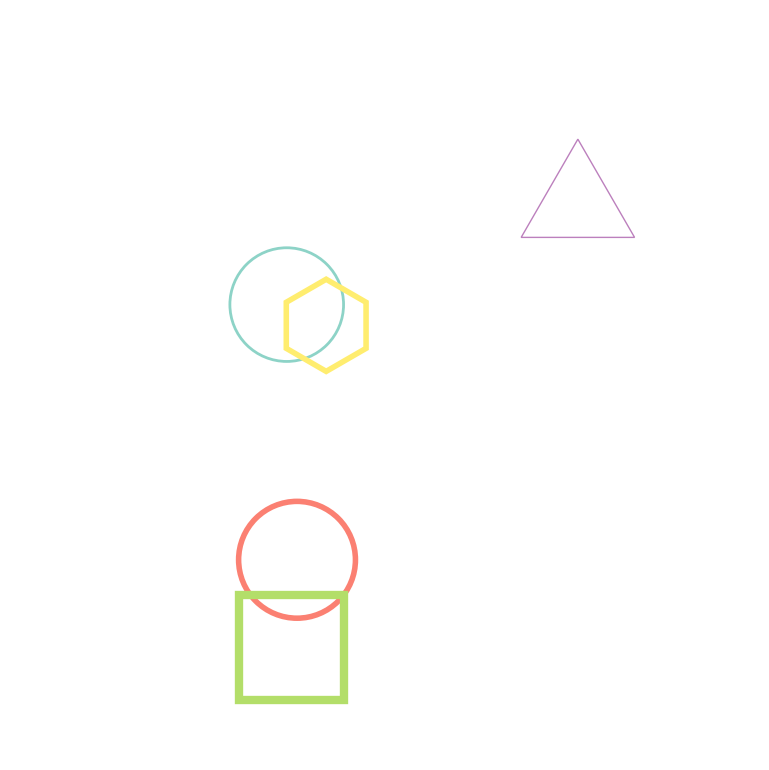[{"shape": "circle", "thickness": 1, "radius": 0.37, "center": [0.372, 0.604]}, {"shape": "circle", "thickness": 2, "radius": 0.38, "center": [0.386, 0.273]}, {"shape": "square", "thickness": 3, "radius": 0.34, "center": [0.378, 0.159]}, {"shape": "triangle", "thickness": 0.5, "radius": 0.43, "center": [0.75, 0.734]}, {"shape": "hexagon", "thickness": 2, "radius": 0.3, "center": [0.424, 0.578]}]